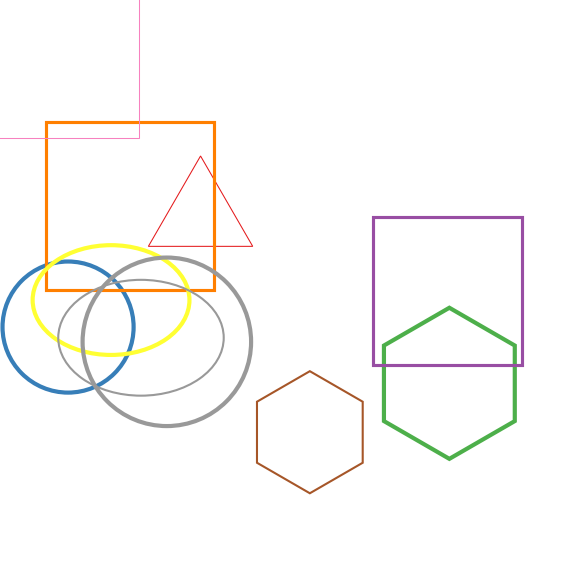[{"shape": "triangle", "thickness": 0.5, "radius": 0.52, "center": [0.347, 0.625]}, {"shape": "circle", "thickness": 2, "radius": 0.57, "center": [0.118, 0.433]}, {"shape": "hexagon", "thickness": 2, "radius": 0.65, "center": [0.778, 0.335]}, {"shape": "square", "thickness": 1.5, "radius": 0.64, "center": [0.775, 0.495]}, {"shape": "square", "thickness": 1.5, "radius": 0.73, "center": [0.225, 0.642]}, {"shape": "oval", "thickness": 2, "radius": 0.68, "center": [0.192, 0.48]}, {"shape": "hexagon", "thickness": 1, "radius": 0.53, "center": [0.537, 0.251]}, {"shape": "square", "thickness": 0.5, "radius": 0.68, "center": [0.105, 0.896]}, {"shape": "circle", "thickness": 2, "radius": 0.73, "center": [0.289, 0.407]}, {"shape": "oval", "thickness": 1, "radius": 0.72, "center": [0.244, 0.414]}]